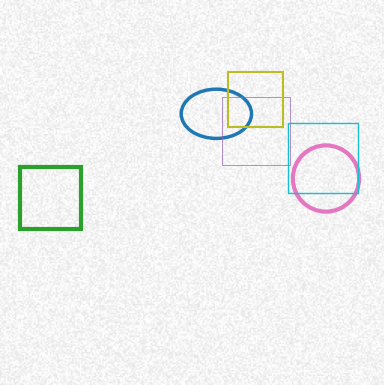[{"shape": "oval", "thickness": 2.5, "radius": 0.46, "center": [0.562, 0.704]}, {"shape": "square", "thickness": 3, "radius": 0.4, "center": [0.131, 0.486]}, {"shape": "square", "thickness": 0.5, "radius": 0.44, "center": [0.664, 0.659]}, {"shape": "circle", "thickness": 3, "radius": 0.43, "center": [0.847, 0.536]}, {"shape": "square", "thickness": 1.5, "radius": 0.36, "center": [0.663, 0.742]}, {"shape": "square", "thickness": 1, "radius": 0.46, "center": [0.838, 0.591]}]